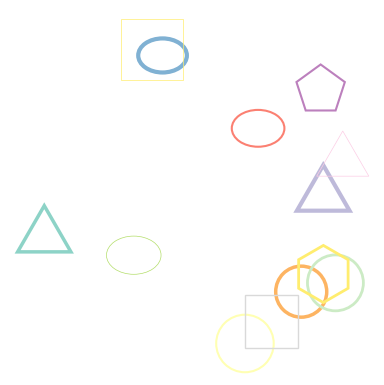[{"shape": "triangle", "thickness": 2.5, "radius": 0.4, "center": [0.115, 0.386]}, {"shape": "circle", "thickness": 1.5, "radius": 0.37, "center": [0.636, 0.108]}, {"shape": "triangle", "thickness": 3, "radius": 0.39, "center": [0.84, 0.492]}, {"shape": "oval", "thickness": 1.5, "radius": 0.34, "center": [0.67, 0.667]}, {"shape": "oval", "thickness": 3, "radius": 0.32, "center": [0.422, 0.856]}, {"shape": "circle", "thickness": 2.5, "radius": 0.33, "center": [0.782, 0.242]}, {"shape": "oval", "thickness": 0.5, "radius": 0.35, "center": [0.347, 0.337]}, {"shape": "triangle", "thickness": 0.5, "radius": 0.39, "center": [0.89, 0.582]}, {"shape": "square", "thickness": 1, "radius": 0.35, "center": [0.705, 0.164]}, {"shape": "pentagon", "thickness": 1.5, "radius": 0.33, "center": [0.833, 0.766]}, {"shape": "circle", "thickness": 2, "radius": 0.36, "center": [0.871, 0.265]}, {"shape": "square", "thickness": 0.5, "radius": 0.4, "center": [0.395, 0.871]}, {"shape": "hexagon", "thickness": 2, "radius": 0.37, "center": [0.84, 0.288]}]